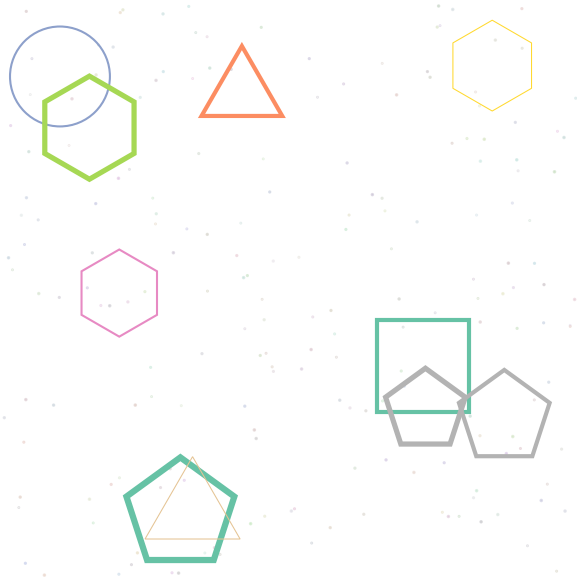[{"shape": "pentagon", "thickness": 3, "radius": 0.49, "center": [0.312, 0.109]}, {"shape": "square", "thickness": 2, "radius": 0.4, "center": [0.732, 0.366]}, {"shape": "triangle", "thickness": 2, "radius": 0.4, "center": [0.419, 0.839]}, {"shape": "circle", "thickness": 1, "radius": 0.43, "center": [0.104, 0.867]}, {"shape": "hexagon", "thickness": 1, "radius": 0.38, "center": [0.207, 0.492]}, {"shape": "hexagon", "thickness": 2.5, "radius": 0.45, "center": [0.155, 0.778]}, {"shape": "hexagon", "thickness": 0.5, "radius": 0.39, "center": [0.852, 0.886]}, {"shape": "triangle", "thickness": 0.5, "radius": 0.48, "center": [0.333, 0.113]}, {"shape": "pentagon", "thickness": 2, "radius": 0.41, "center": [0.873, 0.276]}, {"shape": "pentagon", "thickness": 2.5, "radius": 0.36, "center": [0.737, 0.289]}]